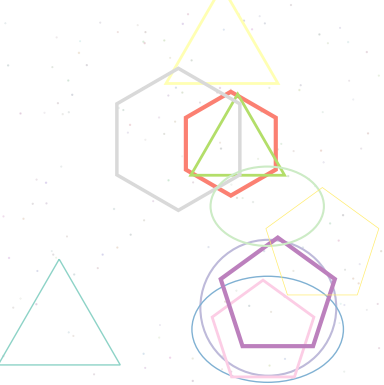[{"shape": "triangle", "thickness": 1, "radius": 0.92, "center": [0.154, 0.144]}, {"shape": "triangle", "thickness": 2, "radius": 0.84, "center": [0.577, 0.867]}, {"shape": "circle", "thickness": 1.5, "radius": 0.88, "center": [0.697, 0.201]}, {"shape": "hexagon", "thickness": 3, "radius": 0.67, "center": [0.6, 0.627]}, {"shape": "oval", "thickness": 1, "radius": 0.98, "center": [0.695, 0.145]}, {"shape": "triangle", "thickness": 2, "radius": 0.7, "center": [0.617, 0.615]}, {"shape": "pentagon", "thickness": 2, "radius": 0.69, "center": [0.683, 0.133]}, {"shape": "hexagon", "thickness": 2.5, "radius": 0.92, "center": [0.463, 0.638]}, {"shape": "pentagon", "thickness": 3, "radius": 0.78, "center": [0.722, 0.227]}, {"shape": "oval", "thickness": 1.5, "radius": 0.74, "center": [0.694, 0.464]}, {"shape": "pentagon", "thickness": 0.5, "radius": 0.77, "center": [0.837, 0.359]}]